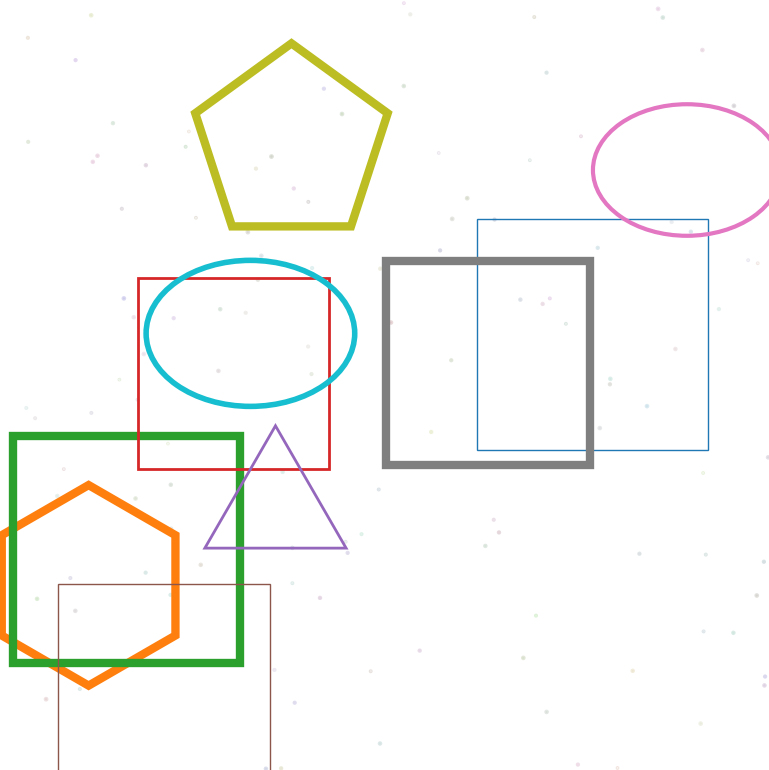[{"shape": "square", "thickness": 0.5, "radius": 0.75, "center": [0.769, 0.565]}, {"shape": "hexagon", "thickness": 3, "radius": 0.65, "center": [0.115, 0.24]}, {"shape": "square", "thickness": 3, "radius": 0.74, "center": [0.165, 0.286]}, {"shape": "square", "thickness": 1, "radius": 0.62, "center": [0.304, 0.515]}, {"shape": "triangle", "thickness": 1, "radius": 0.53, "center": [0.358, 0.341]}, {"shape": "square", "thickness": 0.5, "radius": 0.69, "center": [0.213, 0.104]}, {"shape": "oval", "thickness": 1.5, "radius": 0.61, "center": [0.892, 0.779]}, {"shape": "square", "thickness": 3, "radius": 0.66, "center": [0.634, 0.528]}, {"shape": "pentagon", "thickness": 3, "radius": 0.66, "center": [0.379, 0.812]}, {"shape": "oval", "thickness": 2, "radius": 0.68, "center": [0.325, 0.567]}]